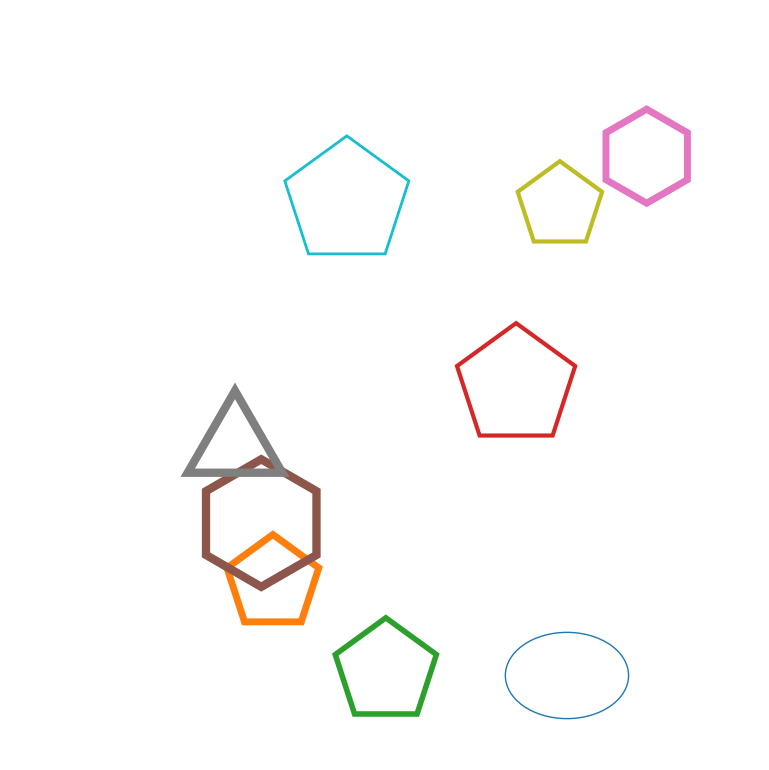[{"shape": "oval", "thickness": 0.5, "radius": 0.4, "center": [0.736, 0.123]}, {"shape": "pentagon", "thickness": 2.5, "radius": 0.31, "center": [0.354, 0.243]}, {"shape": "pentagon", "thickness": 2, "radius": 0.35, "center": [0.501, 0.129]}, {"shape": "pentagon", "thickness": 1.5, "radius": 0.4, "center": [0.67, 0.5]}, {"shape": "hexagon", "thickness": 3, "radius": 0.41, "center": [0.339, 0.321]}, {"shape": "hexagon", "thickness": 2.5, "radius": 0.31, "center": [0.84, 0.797]}, {"shape": "triangle", "thickness": 3, "radius": 0.35, "center": [0.305, 0.422]}, {"shape": "pentagon", "thickness": 1.5, "radius": 0.29, "center": [0.727, 0.733]}, {"shape": "pentagon", "thickness": 1, "radius": 0.42, "center": [0.45, 0.739]}]